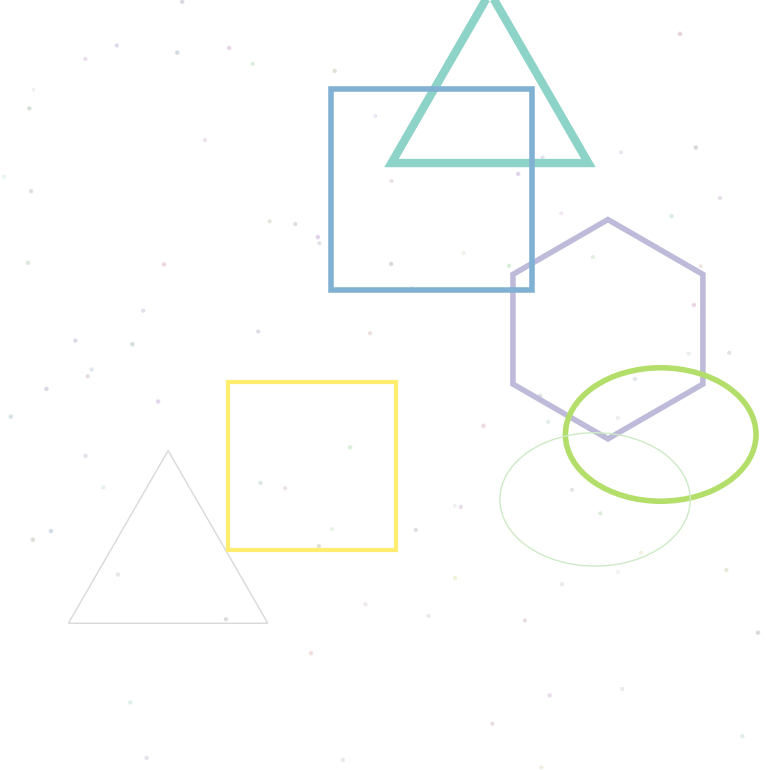[{"shape": "triangle", "thickness": 3, "radius": 0.74, "center": [0.636, 0.862]}, {"shape": "hexagon", "thickness": 2, "radius": 0.71, "center": [0.79, 0.572]}, {"shape": "square", "thickness": 2, "radius": 0.65, "center": [0.56, 0.754]}, {"shape": "oval", "thickness": 2, "radius": 0.62, "center": [0.858, 0.436]}, {"shape": "triangle", "thickness": 0.5, "radius": 0.75, "center": [0.218, 0.265]}, {"shape": "oval", "thickness": 0.5, "radius": 0.62, "center": [0.773, 0.351]}, {"shape": "square", "thickness": 1.5, "radius": 0.55, "center": [0.405, 0.395]}]